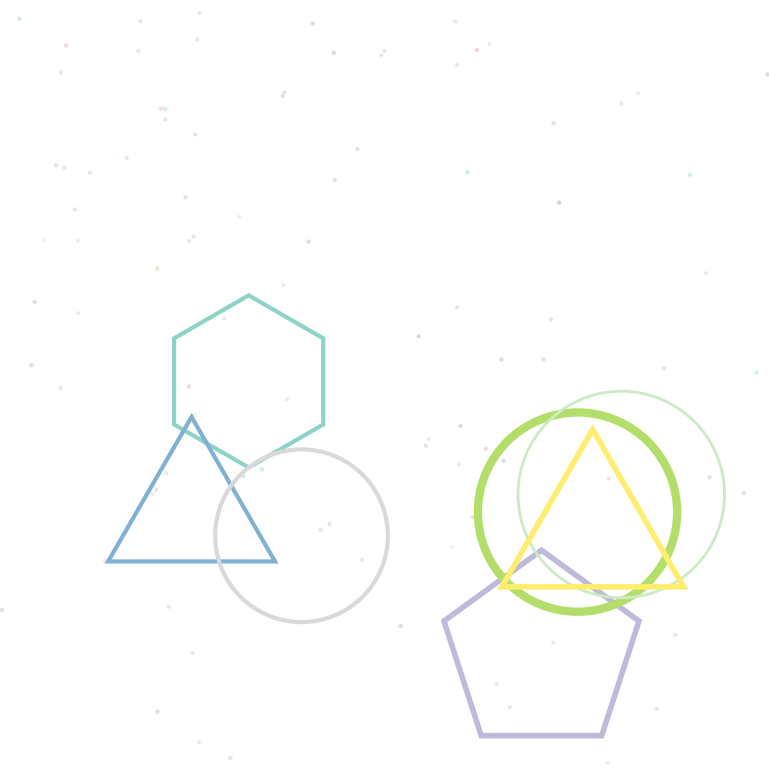[{"shape": "hexagon", "thickness": 1.5, "radius": 0.56, "center": [0.323, 0.505]}, {"shape": "pentagon", "thickness": 2, "radius": 0.67, "center": [0.703, 0.152]}, {"shape": "triangle", "thickness": 1.5, "radius": 0.63, "center": [0.249, 0.333]}, {"shape": "circle", "thickness": 3, "radius": 0.65, "center": [0.75, 0.335]}, {"shape": "circle", "thickness": 1.5, "radius": 0.56, "center": [0.392, 0.304]}, {"shape": "circle", "thickness": 1, "radius": 0.67, "center": [0.807, 0.358]}, {"shape": "triangle", "thickness": 2, "radius": 0.68, "center": [0.77, 0.306]}]